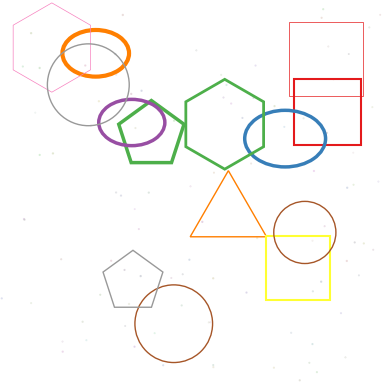[{"shape": "square", "thickness": 0.5, "radius": 0.48, "center": [0.846, 0.847]}, {"shape": "square", "thickness": 1.5, "radius": 0.43, "center": [0.85, 0.709]}, {"shape": "oval", "thickness": 2.5, "radius": 0.53, "center": [0.741, 0.64]}, {"shape": "hexagon", "thickness": 2, "radius": 0.58, "center": [0.584, 0.677]}, {"shape": "pentagon", "thickness": 2.5, "radius": 0.45, "center": [0.393, 0.65]}, {"shape": "oval", "thickness": 2.5, "radius": 0.43, "center": [0.342, 0.682]}, {"shape": "triangle", "thickness": 1, "radius": 0.57, "center": [0.593, 0.442]}, {"shape": "oval", "thickness": 3, "radius": 0.43, "center": [0.249, 0.862]}, {"shape": "square", "thickness": 1.5, "radius": 0.42, "center": [0.773, 0.303]}, {"shape": "circle", "thickness": 1, "radius": 0.5, "center": [0.451, 0.159]}, {"shape": "circle", "thickness": 1, "radius": 0.4, "center": [0.792, 0.396]}, {"shape": "hexagon", "thickness": 0.5, "radius": 0.58, "center": [0.135, 0.877]}, {"shape": "pentagon", "thickness": 1, "radius": 0.41, "center": [0.345, 0.268]}, {"shape": "circle", "thickness": 1, "radius": 0.53, "center": [0.229, 0.78]}]